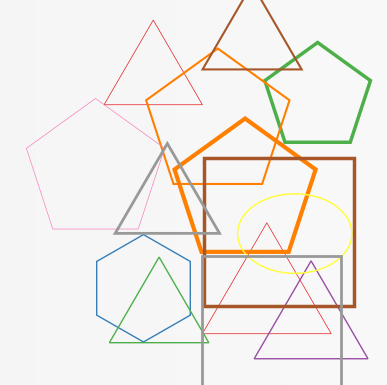[{"shape": "triangle", "thickness": 0.5, "radius": 0.73, "center": [0.395, 0.801]}, {"shape": "triangle", "thickness": 0.5, "radius": 0.96, "center": [0.689, 0.229]}, {"shape": "hexagon", "thickness": 1, "radius": 0.7, "center": [0.37, 0.251]}, {"shape": "triangle", "thickness": 1, "radius": 0.74, "center": [0.411, 0.184]}, {"shape": "pentagon", "thickness": 2.5, "radius": 0.72, "center": [0.82, 0.746]}, {"shape": "triangle", "thickness": 1, "radius": 0.85, "center": [0.803, 0.153]}, {"shape": "pentagon", "thickness": 3, "radius": 0.96, "center": [0.632, 0.501]}, {"shape": "pentagon", "thickness": 1.5, "radius": 0.97, "center": [0.562, 0.68]}, {"shape": "oval", "thickness": 1, "radius": 0.74, "center": [0.761, 0.393]}, {"shape": "square", "thickness": 2.5, "radius": 0.97, "center": [0.72, 0.397]}, {"shape": "triangle", "thickness": 1.5, "radius": 0.74, "center": [0.651, 0.893]}, {"shape": "pentagon", "thickness": 0.5, "radius": 0.94, "center": [0.246, 0.557]}, {"shape": "triangle", "thickness": 2, "radius": 0.78, "center": [0.432, 0.472]}, {"shape": "square", "thickness": 2, "radius": 0.9, "center": [0.701, 0.157]}]